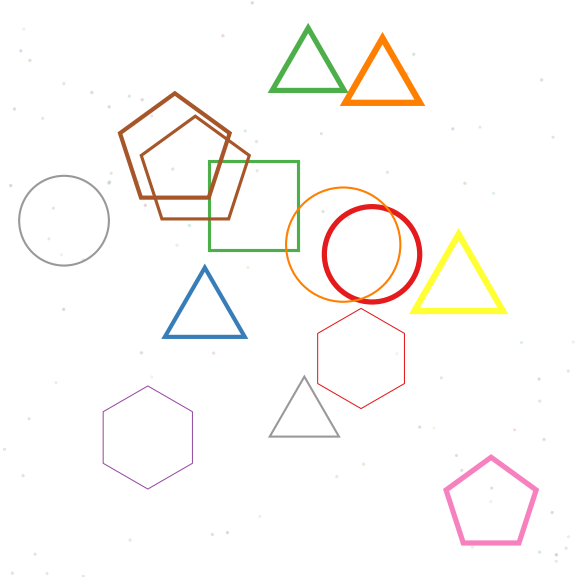[{"shape": "hexagon", "thickness": 0.5, "radius": 0.43, "center": [0.625, 0.378]}, {"shape": "circle", "thickness": 2.5, "radius": 0.41, "center": [0.644, 0.559]}, {"shape": "triangle", "thickness": 2, "radius": 0.4, "center": [0.355, 0.456]}, {"shape": "square", "thickness": 1.5, "radius": 0.38, "center": [0.439, 0.643]}, {"shape": "triangle", "thickness": 2.5, "radius": 0.36, "center": [0.534, 0.879]}, {"shape": "hexagon", "thickness": 0.5, "radius": 0.45, "center": [0.256, 0.242]}, {"shape": "triangle", "thickness": 3, "radius": 0.37, "center": [0.662, 0.858]}, {"shape": "circle", "thickness": 1, "radius": 0.49, "center": [0.594, 0.576]}, {"shape": "triangle", "thickness": 3, "radius": 0.44, "center": [0.794, 0.505]}, {"shape": "pentagon", "thickness": 2, "radius": 0.5, "center": [0.303, 0.738]}, {"shape": "pentagon", "thickness": 1.5, "radius": 0.49, "center": [0.338, 0.7]}, {"shape": "pentagon", "thickness": 2.5, "radius": 0.41, "center": [0.85, 0.125]}, {"shape": "circle", "thickness": 1, "radius": 0.39, "center": [0.111, 0.617]}, {"shape": "triangle", "thickness": 1, "radius": 0.35, "center": [0.527, 0.278]}]